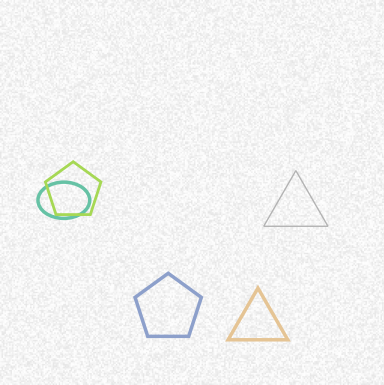[{"shape": "oval", "thickness": 2.5, "radius": 0.34, "center": [0.166, 0.48]}, {"shape": "pentagon", "thickness": 2.5, "radius": 0.45, "center": [0.437, 0.2]}, {"shape": "pentagon", "thickness": 2, "radius": 0.38, "center": [0.19, 0.504]}, {"shape": "triangle", "thickness": 2.5, "radius": 0.45, "center": [0.67, 0.162]}, {"shape": "triangle", "thickness": 1, "radius": 0.48, "center": [0.768, 0.46]}]